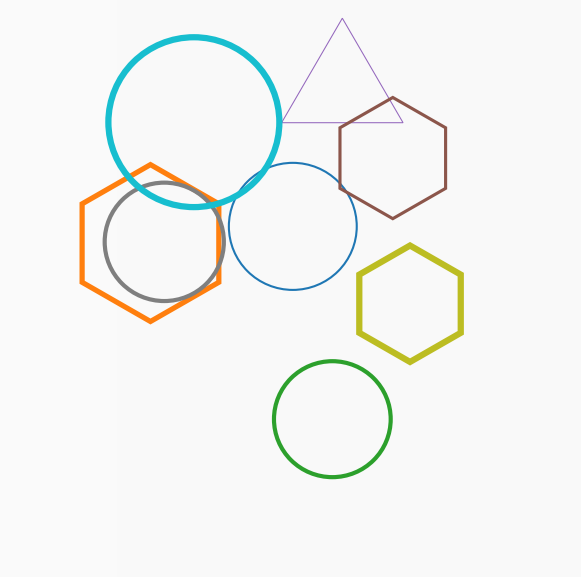[{"shape": "circle", "thickness": 1, "radius": 0.55, "center": [0.504, 0.607]}, {"shape": "hexagon", "thickness": 2.5, "radius": 0.68, "center": [0.259, 0.578]}, {"shape": "circle", "thickness": 2, "radius": 0.5, "center": [0.572, 0.273]}, {"shape": "triangle", "thickness": 0.5, "radius": 0.6, "center": [0.589, 0.847]}, {"shape": "hexagon", "thickness": 1.5, "radius": 0.52, "center": [0.676, 0.725]}, {"shape": "circle", "thickness": 2, "radius": 0.51, "center": [0.283, 0.58]}, {"shape": "hexagon", "thickness": 3, "radius": 0.5, "center": [0.705, 0.473]}, {"shape": "circle", "thickness": 3, "radius": 0.74, "center": [0.334, 0.788]}]